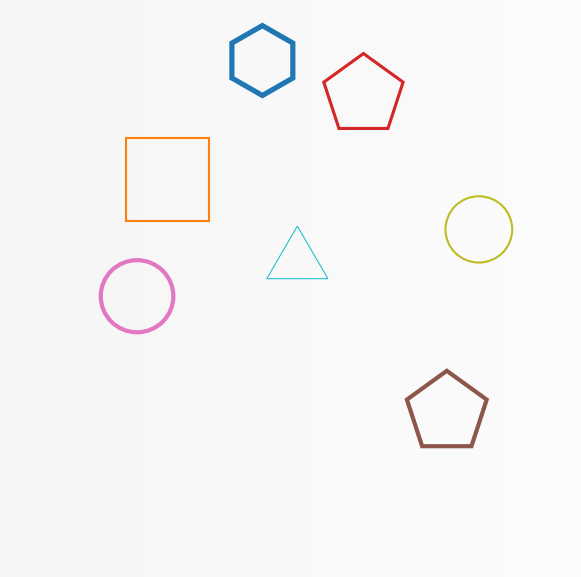[{"shape": "hexagon", "thickness": 2.5, "radius": 0.3, "center": [0.451, 0.894]}, {"shape": "square", "thickness": 1, "radius": 0.36, "center": [0.288, 0.688]}, {"shape": "pentagon", "thickness": 1.5, "radius": 0.36, "center": [0.625, 0.835]}, {"shape": "pentagon", "thickness": 2, "radius": 0.36, "center": [0.769, 0.285]}, {"shape": "circle", "thickness": 2, "radius": 0.31, "center": [0.236, 0.486]}, {"shape": "circle", "thickness": 1, "radius": 0.29, "center": [0.824, 0.602]}, {"shape": "triangle", "thickness": 0.5, "radius": 0.3, "center": [0.512, 0.547]}]